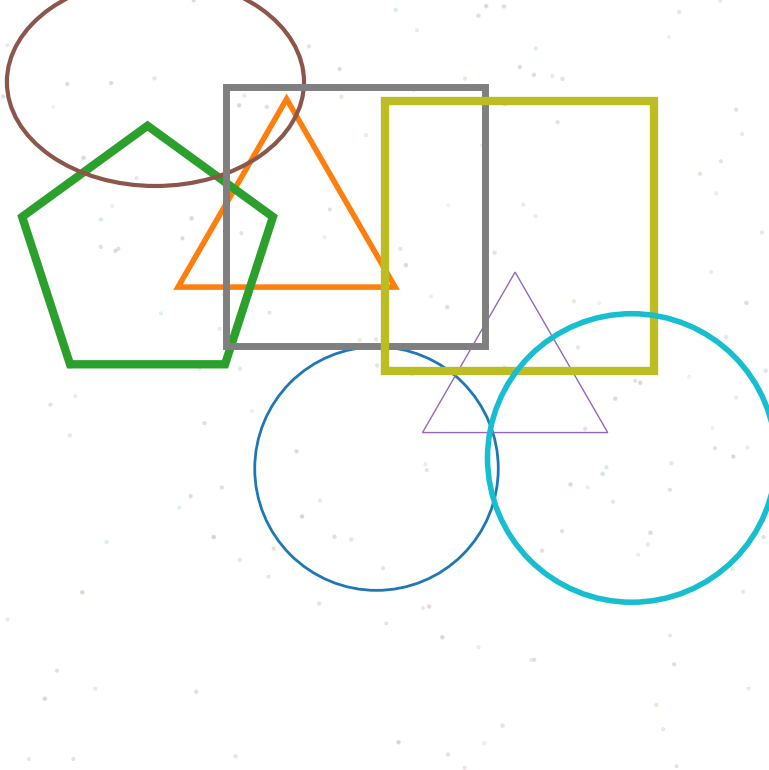[{"shape": "circle", "thickness": 1, "radius": 0.79, "center": [0.489, 0.391]}, {"shape": "triangle", "thickness": 2, "radius": 0.81, "center": [0.372, 0.709]}, {"shape": "pentagon", "thickness": 3, "radius": 0.86, "center": [0.192, 0.665]}, {"shape": "triangle", "thickness": 0.5, "radius": 0.69, "center": [0.669, 0.508]}, {"shape": "oval", "thickness": 1.5, "radius": 0.96, "center": [0.202, 0.894]}, {"shape": "square", "thickness": 2.5, "radius": 0.84, "center": [0.462, 0.718]}, {"shape": "square", "thickness": 3, "radius": 0.88, "center": [0.675, 0.694]}, {"shape": "circle", "thickness": 2, "radius": 0.94, "center": [0.82, 0.405]}]